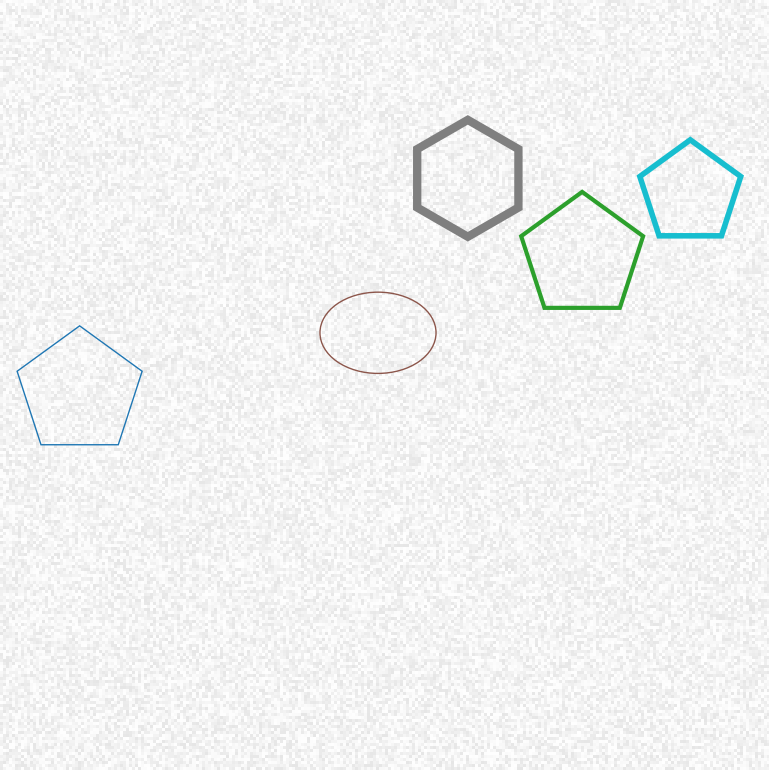[{"shape": "pentagon", "thickness": 0.5, "radius": 0.43, "center": [0.103, 0.491]}, {"shape": "pentagon", "thickness": 1.5, "radius": 0.42, "center": [0.756, 0.668]}, {"shape": "oval", "thickness": 0.5, "radius": 0.38, "center": [0.491, 0.568]}, {"shape": "hexagon", "thickness": 3, "radius": 0.38, "center": [0.608, 0.768]}, {"shape": "pentagon", "thickness": 2, "radius": 0.34, "center": [0.896, 0.749]}]